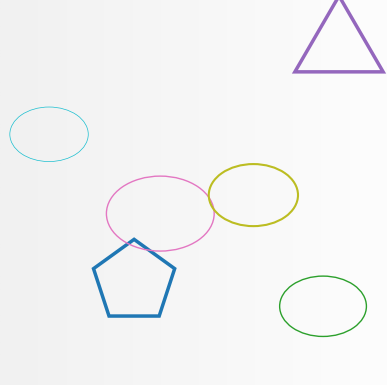[{"shape": "pentagon", "thickness": 2.5, "radius": 0.55, "center": [0.346, 0.268]}, {"shape": "oval", "thickness": 1, "radius": 0.56, "center": [0.834, 0.204]}, {"shape": "triangle", "thickness": 2.5, "radius": 0.66, "center": [0.875, 0.879]}, {"shape": "oval", "thickness": 1, "radius": 0.7, "center": [0.414, 0.445]}, {"shape": "oval", "thickness": 1.5, "radius": 0.58, "center": [0.654, 0.493]}, {"shape": "oval", "thickness": 0.5, "radius": 0.51, "center": [0.127, 0.651]}]